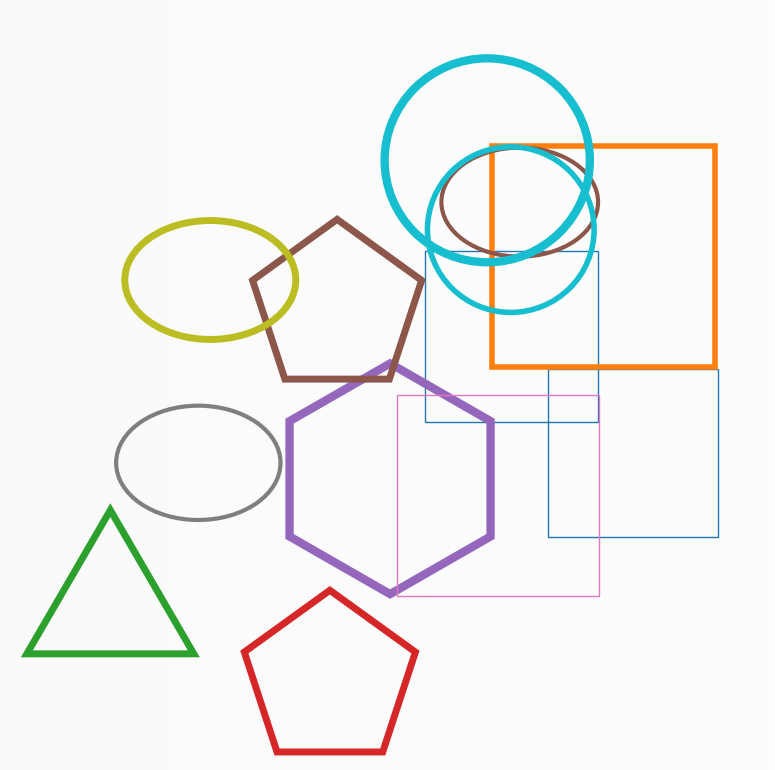[{"shape": "square", "thickness": 0.5, "radius": 0.56, "center": [0.66, 0.563]}, {"shape": "square", "thickness": 0.5, "radius": 0.55, "center": [0.817, 0.411]}, {"shape": "square", "thickness": 2, "radius": 0.72, "center": [0.779, 0.667]}, {"shape": "triangle", "thickness": 2.5, "radius": 0.62, "center": [0.142, 0.213]}, {"shape": "pentagon", "thickness": 2.5, "radius": 0.58, "center": [0.426, 0.117]}, {"shape": "hexagon", "thickness": 3, "radius": 0.75, "center": [0.503, 0.378]}, {"shape": "oval", "thickness": 1.5, "radius": 0.51, "center": [0.671, 0.738]}, {"shape": "pentagon", "thickness": 2.5, "radius": 0.57, "center": [0.435, 0.6]}, {"shape": "square", "thickness": 0.5, "radius": 0.65, "center": [0.642, 0.356]}, {"shape": "oval", "thickness": 1.5, "radius": 0.53, "center": [0.256, 0.399]}, {"shape": "oval", "thickness": 2.5, "radius": 0.55, "center": [0.271, 0.636]}, {"shape": "circle", "thickness": 2, "radius": 0.54, "center": [0.659, 0.702]}, {"shape": "circle", "thickness": 3, "radius": 0.66, "center": [0.629, 0.792]}]